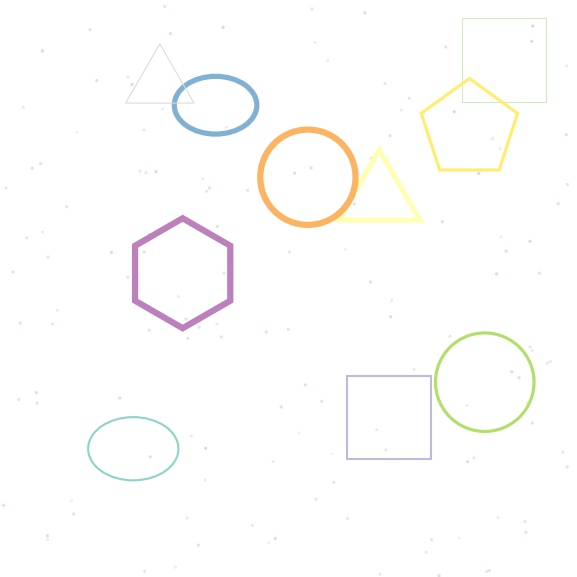[{"shape": "oval", "thickness": 1, "radius": 0.39, "center": [0.231, 0.222]}, {"shape": "triangle", "thickness": 2.5, "radius": 0.41, "center": [0.657, 0.658]}, {"shape": "square", "thickness": 1, "radius": 0.36, "center": [0.673, 0.276]}, {"shape": "oval", "thickness": 2.5, "radius": 0.36, "center": [0.373, 0.817]}, {"shape": "circle", "thickness": 3, "radius": 0.41, "center": [0.533, 0.692]}, {"shape": "circle", "thickness": 1.5, "radius": 0.43, "center": [0.839, 0.337]}, {"shape": "triangle", "thickness": 0.5, "radius": 0.34, "center": [0.277, 0.855]}, {"shape": "hexagon", "thickness": 3, "radius": 0.48, "center": [0.316, 0.526]}, {"shape": "square", "thickness": 0.5, "radius": 0.36, "center": [0.873, 0.896]}, {"shape": "pentagon", "thickness": 1.5, "radius": 0.44, "center": [0.813, 0.776]}]